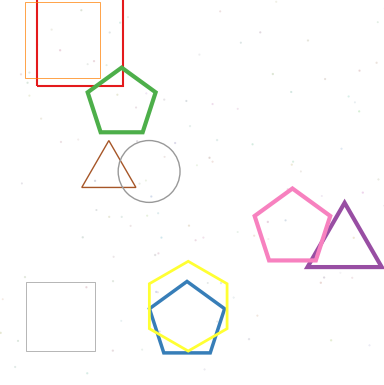[{"shape": "square", "thickness": 1.5, "radius": 0.56, "center": [0.208, 0.89]}, {"shape": "pentagon", "thickness": 2.5, "radius": 0.51, "center": [0.486, 0.166]}, {"shape": "pentagon", "thickness": 3, "radius": 0.46, "center": [0.316, 0.732]}, {"shape": "triangle", "thickness": 3, "radius": 0.56, "center": [0.895, 0.362]}, {"shape": "square", "thickness": 0.5, "radius": 0.49, "center": [0.163, 0.896]}, {"shape": "hexagon", "thickness": 2, "radius": 0.58, "center": [0.489, 0.205]}, {"shape": "triangle", "thickness": 1, "radius": 0.41, "center": [0.283, 0.554]}, {"shape": "pentagon", "thickness": 3, "radius": 0.52, "center": [0.76, 0.407]}, {"shape": "square", "thickness": 0.5, "radius": 0.45, "center": [0.157, 0.177]}, {"shape": "circle", "thickness": 1, "radius": 0.4, "center": [0.387, 0.555]}]